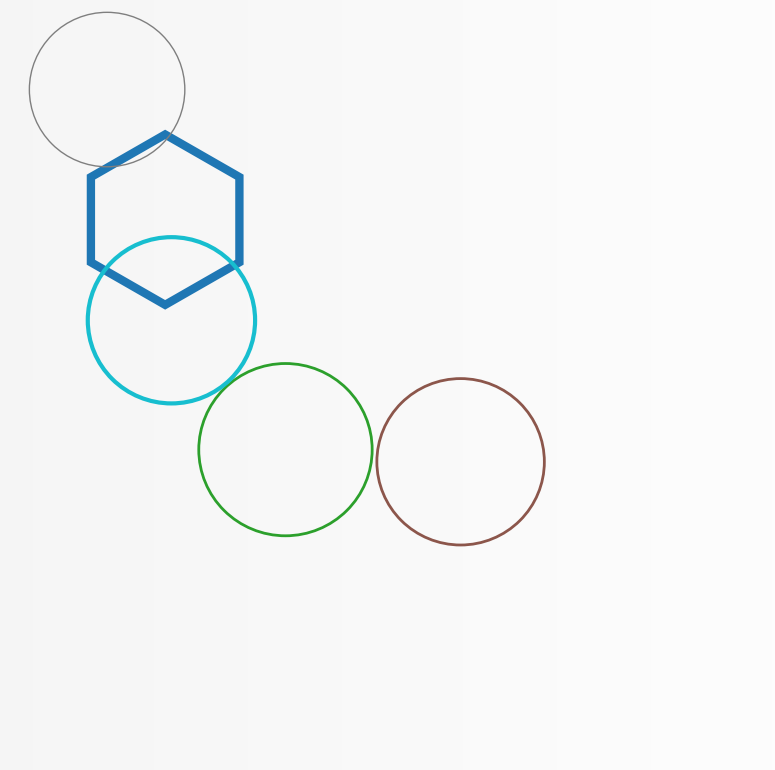[{"shape": "hexagon", "thickness": 3, "radius": 0.55, "center": [0.213, 0.715]}, {"shape": "circle", "thickness": 1, "radius": 0.56, "center": [0.368, 0.416]}, {"shape": "circle", "thickness": 1, "radius": 0.54, "center": [0.594, 0.4]}, {"shape": "circle", "thickness": 0.5, "radius": 0.5, "center": [0.138, 0.884]}, {"shape": "circle", "thickness": 1.5, "radius": 0.54, "center": [0.221, 0.584]}]